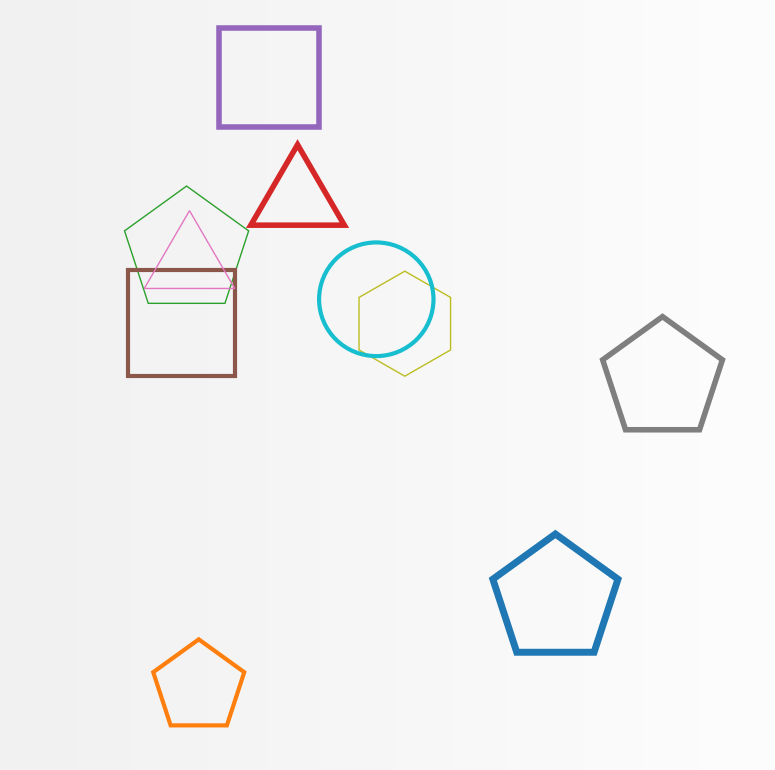[{"shape": "pentagon", "thickness": 2.5, "radius": 0.42, "center": [0.717, 0.222]}, {"shape": "pentagon", "thickness": 1.5, "radius": 0.31, "center": [0.256, 0.108]}, {"shape": "pentagon", "thickness": 0.5, "radius": 0.42, "center": [0.241, 0.674]}, {"shape": "triangle", "thickness": 2, "radius": 0.35, "center": [0.384, 0.742]}, {"shape": "square", "thickness": 2, "radius": 0.32, "center": [0.347, 0.9]}, {"shape": "square", "thickness": 1.5, "radius": 0.34, "center": [0.234, 0.58]}, {"shape": "triangle", "thickness": 0.5, "radius": 0.34, "center": [0.245, 0.659]}, {"shape": "pentagon", "thickness": 2, "radius": 0.41, "center": [0.855, 0.508]}, {"shape": "hexagon", "thickness": 0.5, "radius": 0.34, "center": [0.522, 0.58]}, {"shape": "circle", "thickness": 1.5, "radius": 0.37, "center": [0.486, 0.611]}]